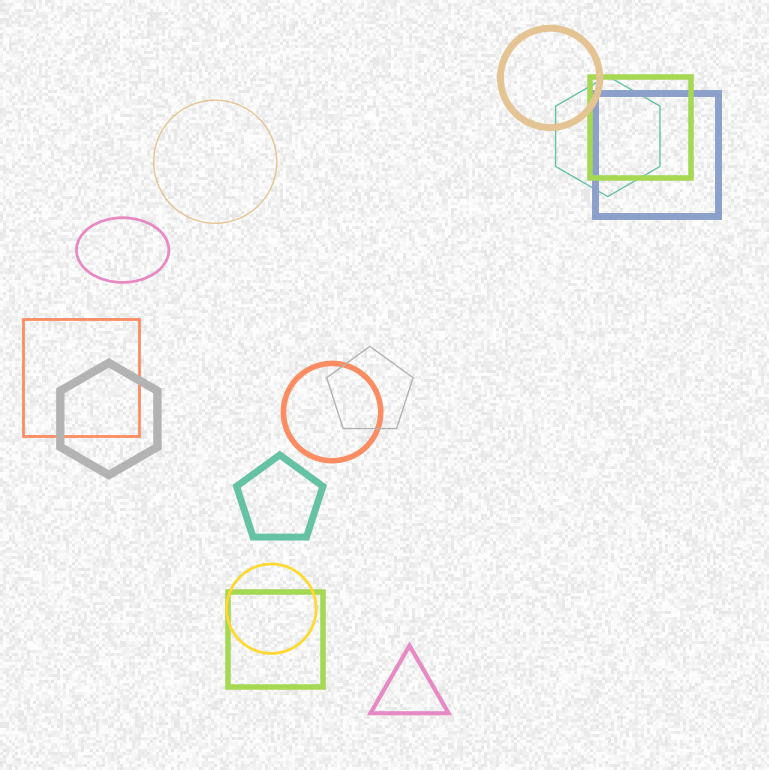[{"shape": "hexagon", "thickness": 0.5, "radius": 0.39, "center": [0.789, 0.823]}, {"shape": "pentagon", "thickness": 2.5, "radius": 0.29, "center": [0.363, 0.35]}, {"shape": "circle", "thickness": 2, "radius": 0.32, "center": [0.431, 0.465]}, {"shape": "square", "thickness": 1, "radius": 0.38, "center": [0.105, 0.51]}, {"shape": "square", "thickness": 2.5, "radius": 0.4, "center": [0.852, 0.799]}, {"shape": "oval", "thickness": 1, "radius": 0.3, "center": [0.159, 0.675]}, {"shape": "triangle", "thickness": 1.5, "radius": 0.29, "center": [0.532, 0.103]}, {"shape": "square", "thickness": 2, "radius": 0.33, "center": [0.831, 0.834]}, {"shape": "square", "thickness": 2, "radius": 0.31, "center": [0.357, 0.169]}, {"shape": "circle", "thickness": 1, "radius": 0.29, "center": [0.352, 0.209]}, {"shape": "circle", "thickness": 2.5, "radius": 0.32, "center": [0.714, 0.899]}, {"shape": "circle", "thickness": 0.5, "radius": 0.4, "center": [0.279, 0.79]}, {"shape": "hexagon", "thickness": 3, "radius": 0.36, "center": [0.141, 0.456]}, {"shape": "pentagon", "thickness": 0.5, "radius": 0.3, "center": [0.48, 0.491]}]